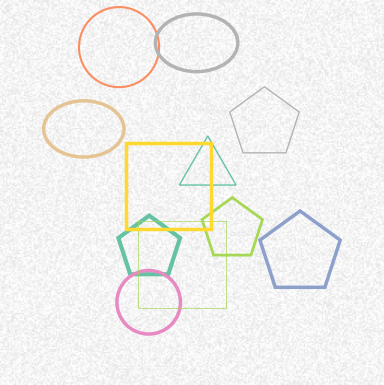[{"shape": "triangle", "thickness": 1, "radius": 0.43, "center": [0.54, 0.562]}, {"shape": "pentagon", "thickness": 3, "radius": 0.42, "center": [0.388, 0.356]}, {"shape": "circle", "thickness": 1.5, "radius": 0.52, "center": [0.309, 0.878]}, {"shape": "pentagon", "thickness": 2.5, "radius": 0.55, "center": [0.779, 0.342]}, {"shape": "circle", "thickness": 2.5, "radius": 0.41, "center": [0.386, 0.215]}, {"shape": "square", "thickness": 0.5, "radius": 0.57, "center": [0.473, 0.312]}, {"shape": "pentagon", "thickness": 2, "radius": 0.41, "center": [0.603, 0.404]}, {"shape": "square", "thickness": 2.5, "radius": 0.55, "center": [0.437, 0.517]}, {"shape": "oval", "thickness": 2.5, "radius": 0.52, "center": [0.218, 0.665]}, {"shape": "pentagon", "thickness": 1, "radius": 0.47, "center": [0.687, 0.68]}, {"shape": "oval", "thickness": 2.5, "radius": 0.53, "center": [0.511, 0.889]}]